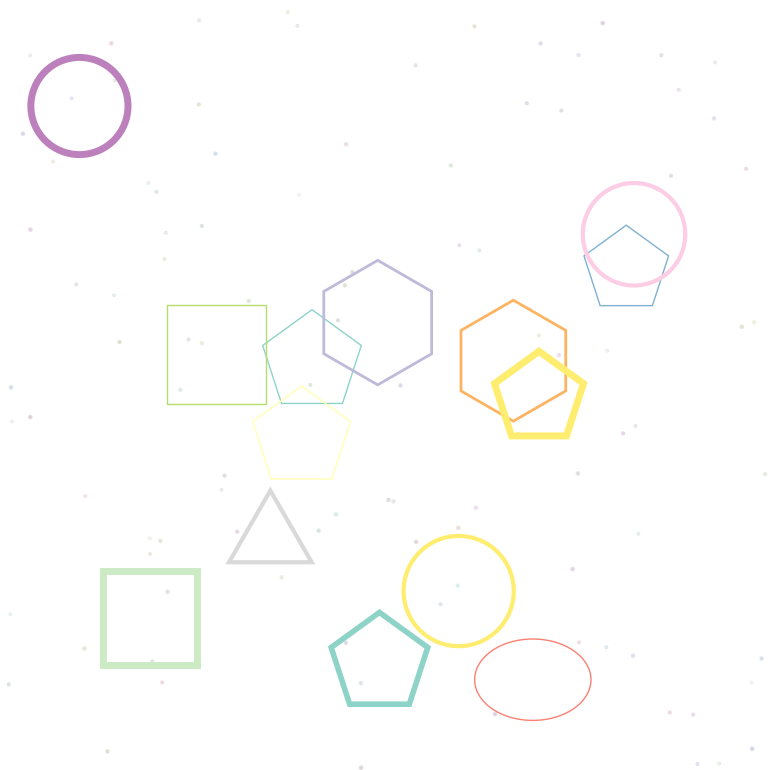[{"shape": "pentagon", "thickness": 0.5, "radius": 0.34, "center": [0.405, 0.53]}, {"shape": "pentagon", "thickness": 2, "radius": 0.33, "center": [0.493, 0.139]}, {"shape": "pentagon", "thickness": 0.5, "radius": 0.33, "center": [0.392, 0.432]}, {"shape": "hexagon", "thickness": 1, "radius": 0.4, "center": [0.491, 0.581]}, {"shape": "oval", "thickness": 0.5, "radius": 0.38, "center": [0.692, 0.117]}, {"shape": "pentagon", "thickness": 0.5, "radius": 0.29, "center": [0.813, 0.65]}, {"shape": "hexagon", "thickness": 1, "radius": 0.39, "center": [0.667, 0.532]}, {"shape": "square", "thickness": 0.5, "radius": 0.32, "center": [0.281, 0.54]}, {"shape": "circle", "thickness": 1.5, "radius": 0.33, "center": [0.823, 0.696]}, {"shape": "triangle", "thickness": 1.5, "radius": 0.31, "center": [0.351, 0.301]}, {"shape": "circle", "thickness": 2.5, "radius": 0.32, "center": [0.103, 0.862]}, {"shape": "square", "thickness": 2.5, "radius": 0.31, "center": [0.195, 0.197]}, {"shape": "circle", "thickness": 1.5, "radius": 0.36, "center": [0.596, 0.232]}, {"shape": "pentagon", "thickness": 2.5, "radius": 0.3, "center": [0.7, 0.483]}]